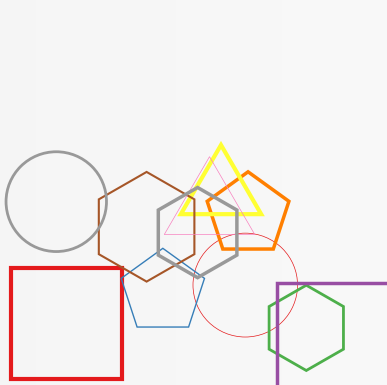[{"shape": "circle", "thickness": 0.5, "radius": 0.67, "center": [0.633, 0.26]}, {"shape": "square", "thickness": 3, "radius": 0.72, "center": [0.171, 0.16]}, {"shape": "pentagon", "thickness": 1, "radius": 0.57, "center": [0.42, 0.242]}, {"shape": "hexagon", "thickness": 2, "radius": 0.55, "center": [0.79, 0.148]}, {"shape": "square", "thickness": 2.5, "radius": 0.72, "center": [0.859, 0.121]}, {"shape": "pentagon", "thickness": 2.5, "radius": 0.55, "center": [0.64, 0.443]}, {"shape": "triangle", "thickness": 3, "radius": 0.6, "center": [0.57, 0.504]}, {"shape": "hexagon", "thickness": 1.5, "radius": 0.71, "center": [0.378, 0.411]}, {"shape": "triangle", "thickness": 0.5, "radius": 0.67, "center": [0.541, 0.458]}, {"shape": "circle", "thickness": 2, "radius": 0.65, "center": [0.145, 0.476]}, {"shape": "hexagon", "thickness": 2.5, "radius": 0.59, "center": [0.51, 0.396]}]